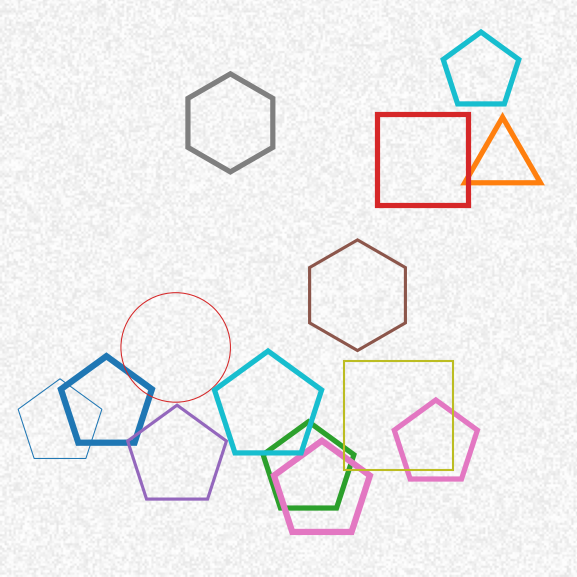[{"shape": "pentagon", "thickness": 0.5, "radius": 0.38, "center": [0.104, 0.267]}, {"shape": "pentagon", "thickness": 3, "radius": 0.41, "center": [0.184, 0.3]}, {"shape": "triangle", "thickness": 2.5, "radius": 0.38, "center": [0.87, 0.72]}, {"shape": "pentagon", "thickness": 2.5, "radius": 0.41, "center": [0.534, 0.186]}, {"shape": "circle", "thickness": 0.5, "radius": 0.47, "center": [0.304, 0.398]}, {"shape": "square", "thickness": 2.5, "radius": 0.39, "center": [0.731, 0.723]}, {"shape": "pentagon", "thickness": 1.5, "radius": 0.45, "center": [0.307, 0.208]}, {"shape": "hexagon", "thickness": 1.5, "radius": 0.48, "center": [0.619, 0.488]}, {"shape": "pentagon", "thickness": 3, "radius": 0.44, "center": [0.557, 0.149]}, {"shape": "pentagon", "thickness": 2.5, "radius": 0.38, "center": [0.755, 0.231]}, {"shape": "hexagon", "thickness": 2.5, "radius": 0.42, "center": [0.399, 0.786]}, {"shape": "square", "thickness": 1, "radius": 0.47, "center": [0.69, 0.279]}, {"shape": "pentagon", "thickness": 2.5, "radius": 0.34, "center": [0.833, 0.875]}, {"shape": "pentagon", "thickness": 2.5, "radius": 0.49, "center": [0.464, 0.294]}]